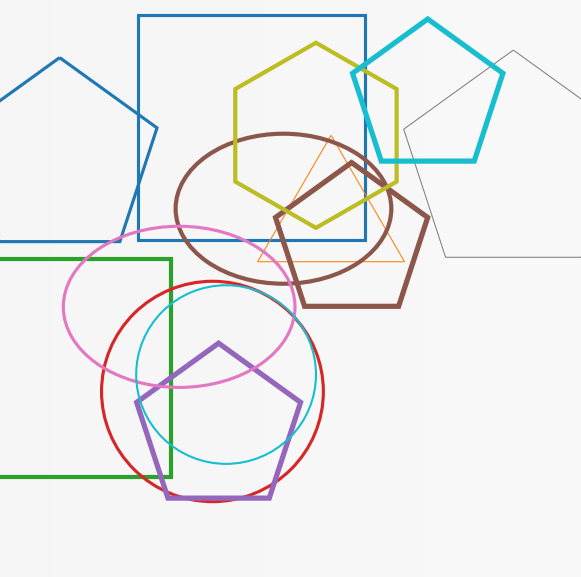[{"shape": "pentagon", "thickness": 1.5, "radius": 0.88, "center": [0.103, 0.723]}, {"shape": "square", "thickness": 1.5, "radius": 0.97, "center": [0.433, 0.779]}, {"shape": "triangle", "thickness": 0.5, "radius": 0.73, "center": [0.57, 0.619]}, {"shape": "square", "thickness": 2, "radius": 0.94, "center": [0.106, 0.362]}, {"shape": "circle", "thickness": 1.5, "radius": 0.95, "center": [0.366, 0.321]}, {"shape": "pentagon", "thickness": 2.5, "radius": 0.74, "center": [0.376, 0.257]}, {"shape": "oval", "thickness": 2, "radius": 0.93, "center": [0.488, 0.638]}, {"shape": "pentagon", "thickness": 2.5, "radius": 0.69, "center": [0.605, 0.58]}, {"shape": "oval", "thickness": 1.5, "radius": 1.0, "center": [0.308, 0.468]}, {"shape": "pentagon", "thickness": 0.5, "radius": 0.99, "center": [0.883, 0.714]}, {"shape": "hexagon", "thickness": 2, "radius": 0.8, "center": [0.544, 0.765]}, {"shape": "pentagon", "thickness": 2.5, "radius": 0.68, "center": [0.736, 0.83]}, {"shape": "circle", "thickness": 1, "radius": 0.77, "center": [0.389, 0.351]}]